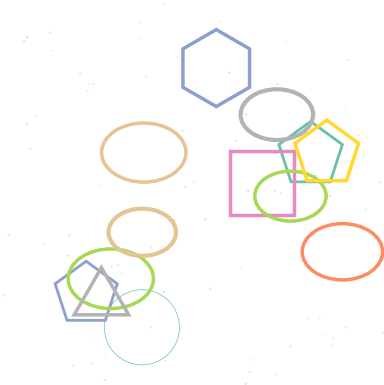[{"shape": "circle", "thickness": 0.5, "radius": 0.49, "center": [0.369, 0.15]}, {"shape": "pentagon", "thickness": 2, "radius": 0.43, "center": [0.807, 0.598]}, {"shape": "oval", "thickness": 2.5, "radius": 0.52, "center": [0.889, 0.346]}, {"shape": "hexagon", "thickness": 2.5, "radius": 0.5, "center": [0.562, 0.823]}, {"shape": "pentagon", "thickness": 2, "radius": 0.42, "center": [0.224, 0.237]}, {"shape": "square", "thickness": 2.5, "radius": 0.41, "center": [0.68, 0.524]}, {"shape": "oval", "thickness": 2.5, "radius": 0.46, "center": [0.754, 0.491]}, {"shape": "oval", "thickness": 2.5, "radius": 0.55, "center": [0.288, 0.276]}, {"shape": "pentagon", "thickness": 2.5, "radius": 0.43, "center": [0.849, 0.601]}, {"shape": "oval", "thickness": 3, "radius": 0.44, "center": [0.37, 0.397]}, {"shape": "oval", "thickness": 2.5, "radius": 0.55, "center": [0.373, 0.604]}, {"shape": "triangle", "thickness": 2.5, "radius": 0.41, "center": [0.263, 0.223]}, {"shape": "oval", "thickness": 3, "radius": 0.47, "center": [0.719, 0.702]}]